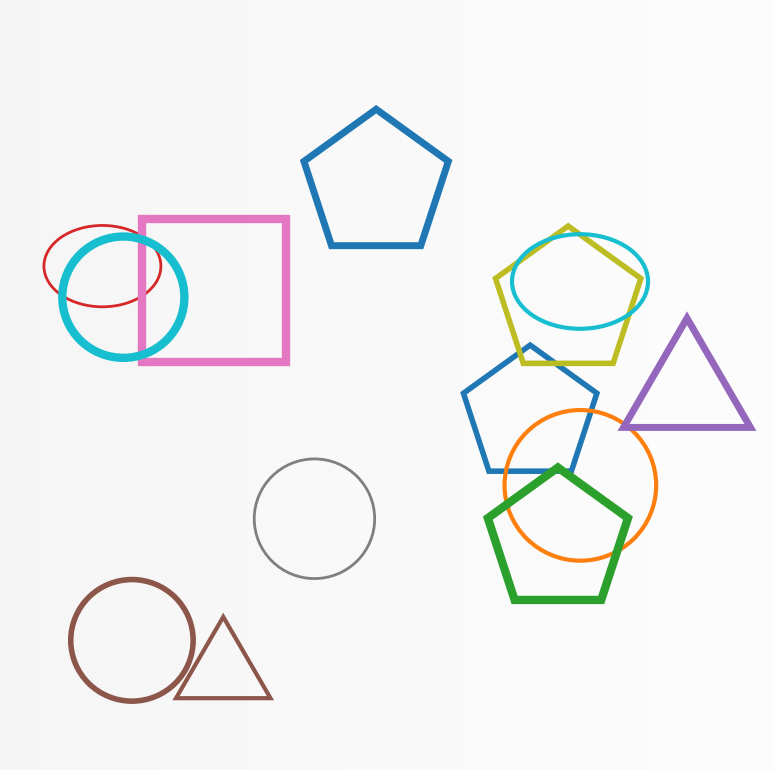[{"shape": "pentagon", "thickness": 2, "radius": 0.45, "center": [0.684, 0.461]}, {"shape": "pentagon", "thickness": 2.5, "radius": 0.49, "center": [0.485, 0.76]}, {"shape": "circle", "thickness": 1.5, "radius": 0.49, "center": [0.749, 0.37]}, {"shape": "pentagon", "thickness": 3, "radius": 0.48, "center": [0.72, 0.298]}, {"shape": "oval", "thickness": 1, "radius": 0.38, "center": [0.132, 0.654]}, {"shape": "triangle", "thickness": 2.5, "radius": 0.47, "center": [0.886, 0.492]}, {"shape": "circle", "thickness": 2, "radius": 0.39, "center": [0.17, 0.168]}, {"shape": "triangle", "thickness": 1.5, "radius": 0.35, "center": [0.288, 0.128]}, {"shape": "square", "thickness": 3, "radius": 0.46, "center": [0.276, 0.623]}, {"shape": "circle", "thickness": 1, "radius": 0.39, "center": [0.406, 0.326]}, {"shape": "pentagon", "thickness": 2, "radius": 0.49, "center": [0.733, 0.608]}, {"shape": "oval", "thickness": 1.5, "radius": 0.44, "center": [0.748, 0.634]}, {"shape": "circle", "thickness": 3, "radius": 0.39, "center": [0.159, 0.614]}]